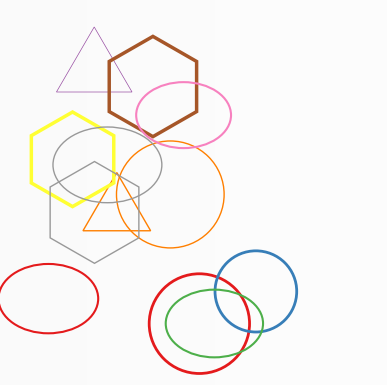[{"shape": "circle", "thickness": 2, "radius": 0.65, "center": [0.515, 0.159]}, {"shape": "oval", "thickness": 1.5, "radius": 0.64, "center": [0.125, 0.224]}, {"shape": "circle", "thickness": 2, "radius": 0.53, "center": [0.66, 0.243]}, {"shape": "oval", "thickness": 1.5, "radius": 0.63, "center": [0.553, 0.16]}, {"shape": "triangle", "thickness": 0.5, "radius": 0.56, "center": [0.243, 0.817]}, {"shape": "circle", "thickness": 1, "radius": 0.69, "center": [0.439, 0.495]}, {"shape": "triangle", "thickness": 1, "radius": 0.5, "center": [0.301, 0.451]}, {"shape": "hexagon", "thickness": 2.5, "radius": 0.61, "center": [0.187, 0.586]}, {"shape": "hexagon", "thickness": 2.5, "radius": 0.65, "center": [0.395, 0.775]}, {"shape": "oval", "thickness": 1.5, "radius": 0.61, "center": [0.474, 0.701]}, {"shape": "oval", "thickness": 1, "radius": 0.7, "center": [0.277, 0.572]}, {"shape": "hexagon", "thickness": 1, "radius": 0.66, "center": [0.244, 0.448]}]